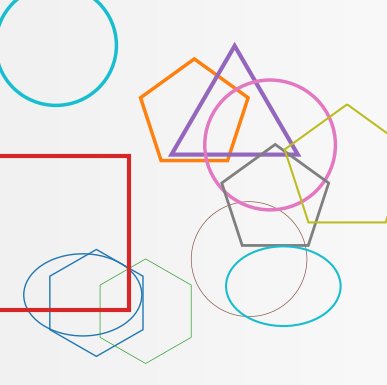[{"shape": "oval", "thickness": 1, "radius": 0.76, "center": [0.214, 0.234]}, {"shape": "hexagon", "thickness": 1, "radius": 0.69, "center": [0.249, 0.213]}, {"shape": "pentagon", "thickness": 2.5, "radius": 0.73, "center": [0.502, 0.701]}, {"shape": "hexagon", "thickness": 0.5, "radius": 0.68, "center": [0.376, 0.192]}, {"shape": "square", "thickness": 3, "radius": 1.0, "center": [0.133, 0.396]}, {"shape": "triangle", "thickness": 3, "radius": 0.94, "center": [0.606, 0.693]}, {"shape": "circle", "thickness": 0.5, "radius": 0.75, "center": [0.643, 0.327]}, {"shape": "circle", "thickness": 2.5, "radius": 0.84, "center": [0.697, 0.624]}, {"shape": "pentagon", "thickness": 2, "radius": 0.73, "center": [0.71, 0.48]}, {"shape": "pentagon", "thickness": 1.5, "radius": 0.85, "center": [0.896, 0.559]}, {"shape": "oval", "thickness": 1.5, "radius": 0.74, "center": [0.731, 0.257]}, {"shape": "circle", "thickness": 2.5, "radius": 0.78, "center": [0.144, 0.882]}]